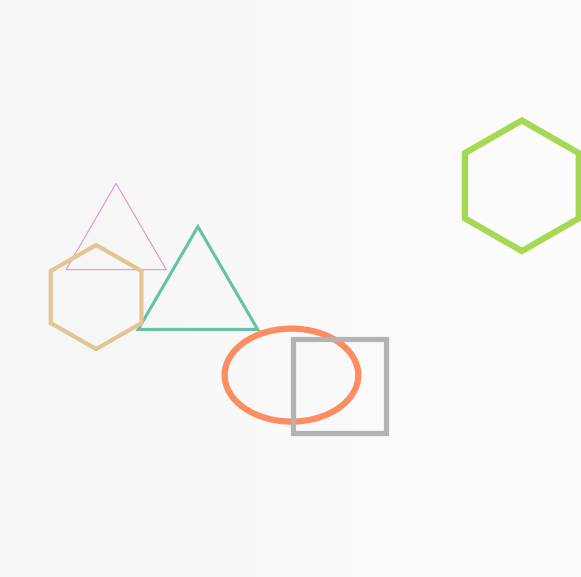[{"shape": "triangle", "thickness": 1.5, "radius": 0.59, "center": [0.34, 0.488]}, {"shape": "oval", "thickness": 3, "radius": 0.57, "center": [0.501, 0.35]}, {"shape": "triangle", "thickness": 0.5, "radius": 0.5, "center": [0.2, 0.582]}, {"shape": "hexagon", "thickness": 3, "radius": 0.57, "center": [0.898, 0.677]}, {"shape": "hexagon", "thickness": 2, "radius": 0.45, "center": [0.165, 0.485]}, {"shape": "square", "thickness": 2.5, "radius": 0.4, "center": [0.584, 0.331]}]